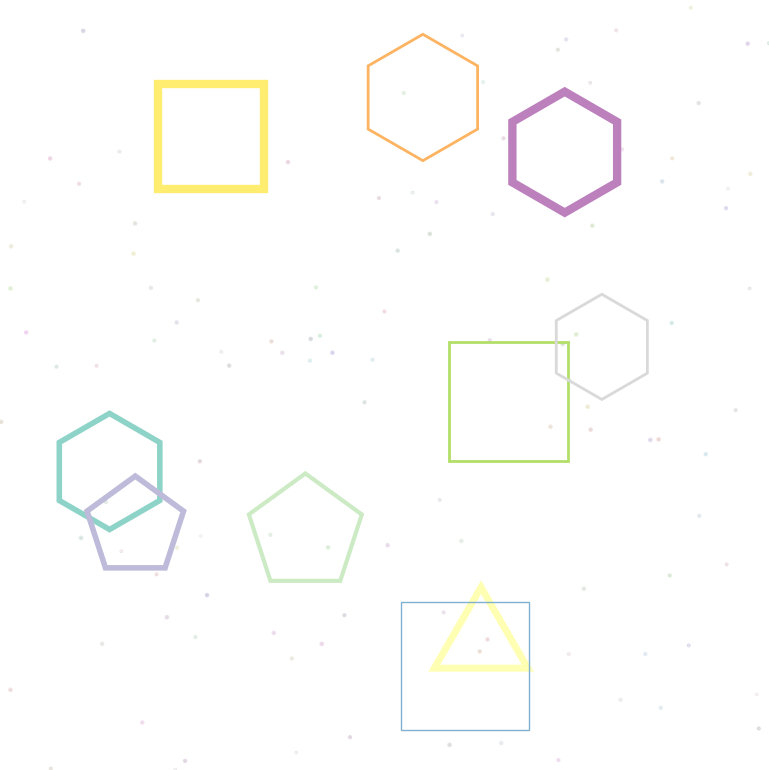[{"shape": "hexagon", "thickness": 2, "radius": 0.38, "center": [0.142, 0.388]}, {"shape": "triangle", "thickness": 2.5, "radius": 0.35, "center": [0.625, 0.167]}, {"shape": "pentagon", "thickness": 2, "radius": 0.33, "center": [0.176, 0.316]}, {"shape": "square", "thickness": 0.5, "radius": 0.41, "center": [0.604, 0.135]}, {"shape": "hexagon", "thickness": 1, "radius": 0.41, "center": [0.549, 0.873]}, {"shape": "square", "thickness": 1, "radius": 0.39, "center": [0.66, 0.478]}, {"shape": "hexagon", "thickness": 1, "radius": 0.34, "center": [0.782, 0.55]}, {"shape": "hexagon", "thickness": 3, "radius": 0.39, "center": [0.733, 0.802]}, {"shape": "pentagon", "thickness": 1.5, "radius": 0.39, "center": [0.397, 0.308]}, {"shape": "square", "thickness": 3, "radius": 0.34, "center": [0.274, 0.823]}]